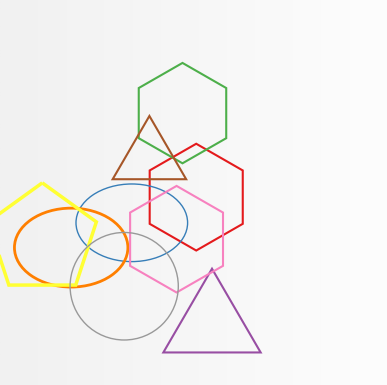[{"shape": "hexagon", "thickness": 1.5, "radius": 0.69, "center": [0.506, 0.488]}, {"shape": "oval", "thickness": 1, "radius": 0.72, "center": [0.34, 0.421]}, {"shape": "hexagon", "thickness": 1.5, "radius": 0.65, "center": [0.471, 0.706]}, {"shape": "triangle", "thickness": 1.5, "radius": 0.72, "center": [0.547, 0.157]}, {"shape": "oval", "thickness": 2, "radius": 0.73, "center": [0.184, 0.357]}, {"shape": "pentagon", "thickness": 2.5, "radius": 0.73, "center": [0.109, 0.378]}, {"shape": "triangle", "thickness": 1.5, "radius": 0.55, "center": [0.386, 0.589]}, {"shape": "hexagon", "thickness": 1.5, "radius": 0.69, "center": [0.456, 0.379]}, {"shape": "circle", "thickness": 1, "radius": 0.7, "center": [0.32, 0.257]}]